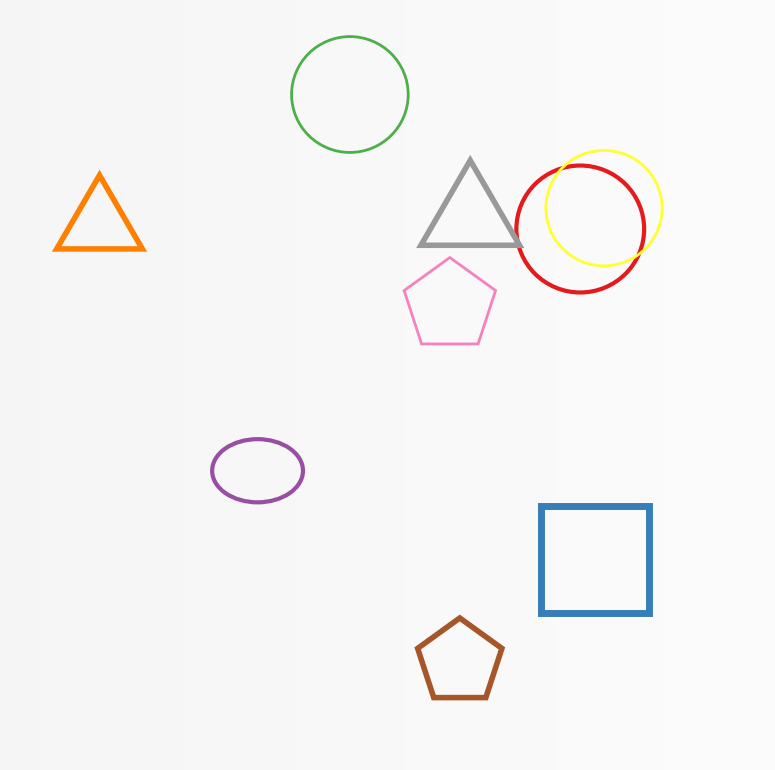[{"shape": "circle", "thickness": 1.5, "radius": 0.41, "center": [0.749, 0.703]}, {"shape": "square", "thickness": 2.5, "radius": 0.35, "center": [0.768, 0.273]}, {"shape": "circle", "thickness": 1, "radius": 0.38, "center": [0.451, 0.877]}, {"shape": "oval", "thickness": 1.5, "radius": 0.29, "center": [0.332, 0.389]}, {"shape": "triangle", "thickness": 2, "radius": 0.32, "center": [0.128, 0.709]}, {"shape": "circle", "thickness": 1, "radius": 0.37, "center": [0.779, 0.73]}, {"shape": "pentagon", "thickness": 2, "radius": 0.29, "center": [0.593, 0.14]}, {"shape": "pentagon", "thickness": 1, "radius": 0.31, "center": [0.58, 0.604]}, {"shape": "triangle", "thickness": 2, "radius": 0.37, "center": [0.607, 0.718]}]